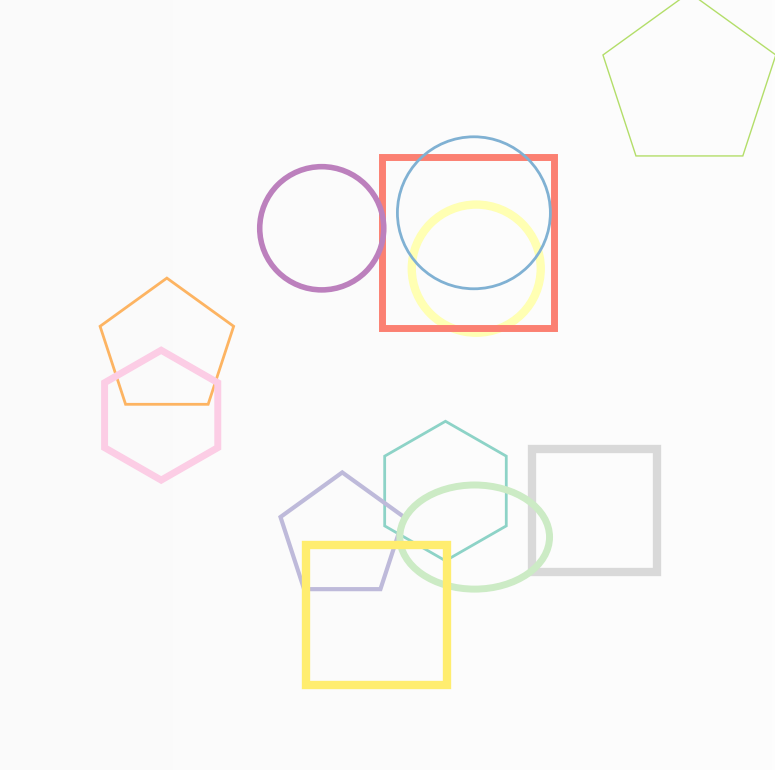[{"shape": "hexagon", "thickness": 1, "radius": 0.45, "center": [0.575, 0.362]}, {"shape": "circle", "thickness": 3, "radius": 0.42, "center": [0.615, 0.651]}, {"shape": "pentagon", "thickness": 1.5, "radius": 0.42, "center": [0.442, 0.303]}, {"shape": "square", "thickness": 2.5, "radius": 0.56, "center": [0.604, 0.685]}, {"shape": "circle", "thickness": 1, "radius": 0.49, "center": [0.611, 0.724]}, {"shape": "pentagon", "thickness": 1, "radius": 0.45, "center": [0.215, 0.548]}, {"shape": "pentagon", "thickness": 0.5, "radius": 0.59, "center": [0.89, 0.892]}, {"shape": "hexagon", "thickness": 2.5, "radius": 0.42, "center": [0.208, 0.461]}, {"shape": "square", "thickness": 3, "radius": 0.4, "center": [0.767, 0.337]}, {"shape": "circle", "thickness": 2, "radius": 0.4, "center": [0.415, 0.704]}, {"shape": "oval", "thickness": 2.5, "radius": 0.48, "center": [0.612, 0.303]}, {"shape": "square", "thickness": 3, "radius": 0.45, "center": [0.486, 0.201]}]